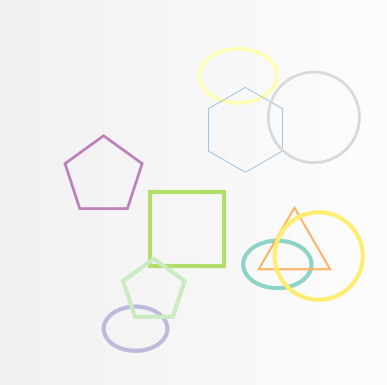[{"shape": "oval", "thickness": 3, "radius": 0.44, "center": [0.716, 0.313]}, {"shape": "oval", "thickness": 2.5, "radius": 0.5, "center": [0.615, 0.803]}, {"shape": "oval", "thickness": 3, "radius": 0.41, "center": [0.35, 0.146]}, {"shape": "hexagon", "thickness": 0.5, "radius": 0.55, "center": [0.633, 0.663]}, {"shape": "triangle", "thickness": 1.5, "radius": 0.53, "center": [0.76, 0.354]}, {"shape": "square", "thickness": 3, "radius": 0.48, "center": [0.483, 0.405]}, {"shape": "circle", "thickness": 2, "radius": 0.59, "center": [0.81, 0.695]}, {"shape": "pentagon", "thickness": 2, "radius": 0.52, "center": [0.267, 0.543]}, {"shape": "pentagon", "thickness": 3, "radius": 0.42, "center": [0.397, 0.245]}, {"shape": "circle", "thickness": 3, "radius": 0.57, "center": [0.822, 0.335]}]